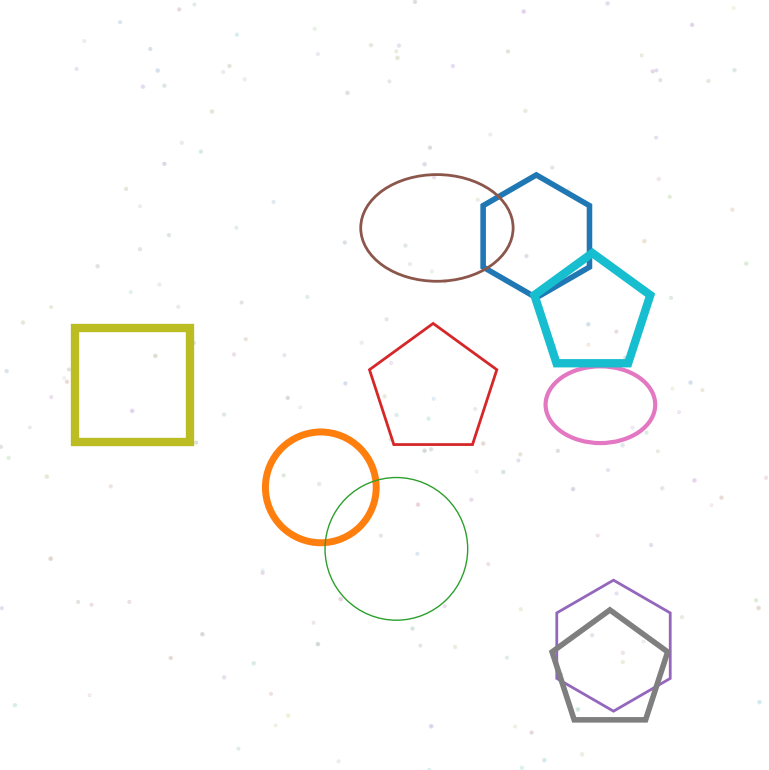[{"shape": "hexagon", "thickness": 2, "radius": 0.4, "center": [0.697, 0.693]}, {"shape": "circle", "thickness": 2.5, "radius": 0.36, "center": [0.417, 0.367]}, {"shape": "circle", "thickness": 0.5, "radius": 0.46, "center": [0.515, 0.287]}, {"shape": "pentagon", "thickness": 1, "radius": 0.43, "center": [0.563, 0.493]}, {"shape": "hexagon", "thickness": 1, "radius": 0.43, "center": [0.797, 0.161]}, {"shape": "oval", "thickness": 1, "radius": 0.49, "center": [0.567, 0.704]}, {"shape": "oval", "thickness": 1.5, "radius": 0.36, "center": [0.78, 0.474]}, {"shape": "pentagon", "thickness": 2, "radius": 0.39, "center": [0.792, 0.129]}, {"shape": "square", "thickness": 3, "radius": 0.37, "center": [0.172, 0.5]}, {"shape": "pentagon", "thickness": 3, "radius": 0.4, "center": [0.769, 0.592]}]